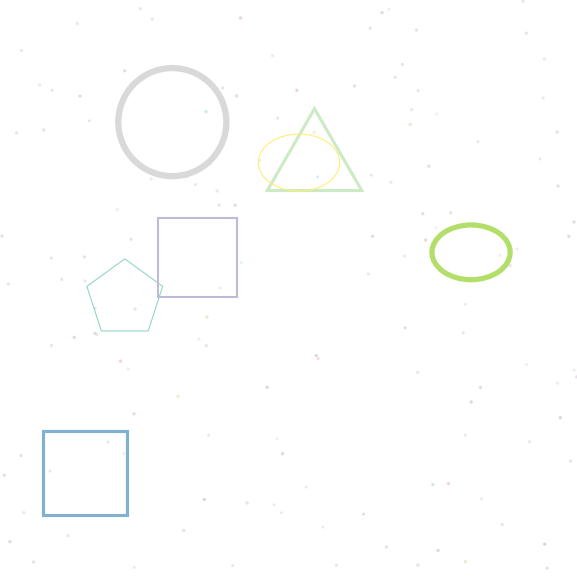[{"shape": "pentagon", "thickness": 0.5, "radius": 0.35, "center": [0.216, 0.482]}, {"shape": "square", "thickness": 1, "radius": 0.34, "center": [0.342, 0.553]}, {"shape": "square", "thickness": 1.5, "radius": 0.36, "center": [0.148, 0.181]}, {"shape": "oval", "thickness": 2.5, "radius": 0.34, "center": [0.816, 0.562]}, {"shape": "circle", "thickness": 3, "radius": 0.47, "center": [0.298, 0.788]}, {"shape": "triangle", "thickness": 1.5, "radius": 0.47, "center": [0.545, 0.716]}, {"shape": "oval", "thickness": 0.5, "radius": 0.35, "center": [0.518, 0.718]}]